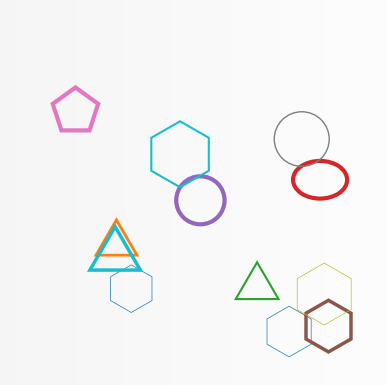[{"shape": "hexagon", "thickness": 0.5, "radius": 0.31, "center": [0.339, 0.25]}, {"shape": "hexagon", "thickness": 0.5, "radius": 0.33, "center": [0.746, 0.139]}, {"shape": "triangle", "thickness": 2, "radius": 0.31, "center": [0.301, 0.368]}, {"shape": "triangle", "thickness": 1.5, "radius": 0.32, "center": [0.663, 0.255]}, {"shape": "oval", "thickness": 3, "radius": 0.35, "center": [0.826, 0.533]}, {"shape": "circle", "thickness": 3, "radius": 0.31, "center": [0.517, 0.48]}, {"shape": "hexagon", "thickness": 2.5, "radius": 0.34, "center": [0.848, 0.153]}, {"shape": "pentagon", "thickness": 3, "radius": 0.31, "center": [0.195, 0.711]}, {"shape": "circle", "thickness": 1, "radius": 0.35, "center": [0.779, 0.639]}, {"shape": "hexagon", "thickness": 0.5, "radius": 0.4, "center": [0.837, 0.236]}, {"shape": "hexagon", "thickness": 1.5, "radius": 0.43, "center": [0.465, 0.599]}, {"shape": "triangle", "thickness": 2.5, "radius": 0.38, "center": [0.297, 0.336]}]